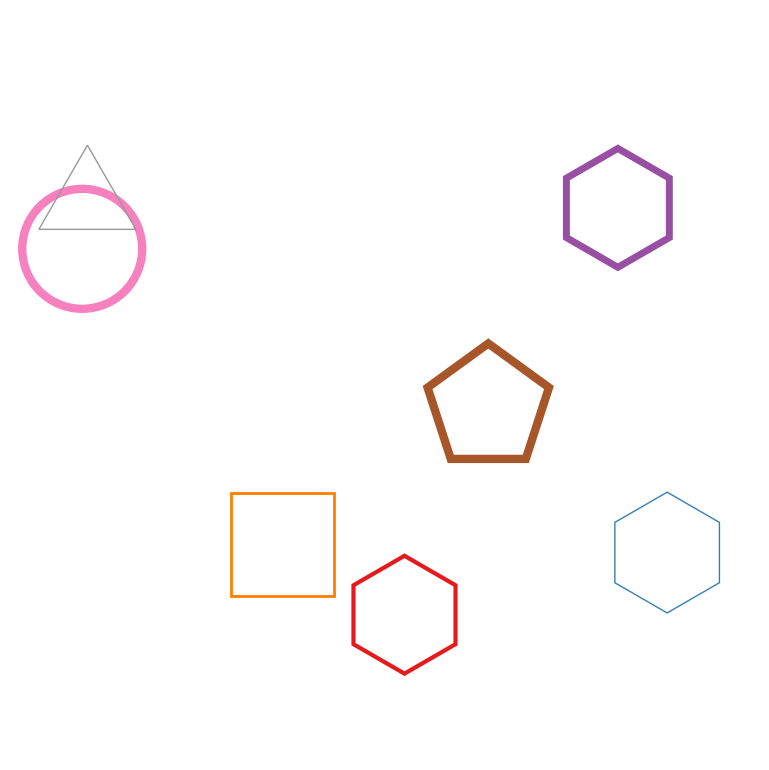[{"shape": "hexagon", "thickness": 1.5, "radius": 0.38, "center": [0.525, 0.202]}, {"shape": "hexagon", "thickness": 0.5, "radius": 0.39, "center": [0.866, 0.282]}, {"shape": "hexagon", "thickness": 2.5, "radius": 0.39, "center": [0.802, 0.73]}, {"shape": "square", "thickness": 1, "radius": 0.33, "center": [0.367, 0.293]}, {"shape": "pentagon", "thickness": 3, "radius": 0.41, "center": [0.634, 0.471]}, {"shape": "circle", "thickness": 3, "radius": 0.39, "center": [0.107, 0.677]}, {"shape": "triangle", "thickness": 0.5, "radius": 0.36, "center": [0.114, 0.739]}]